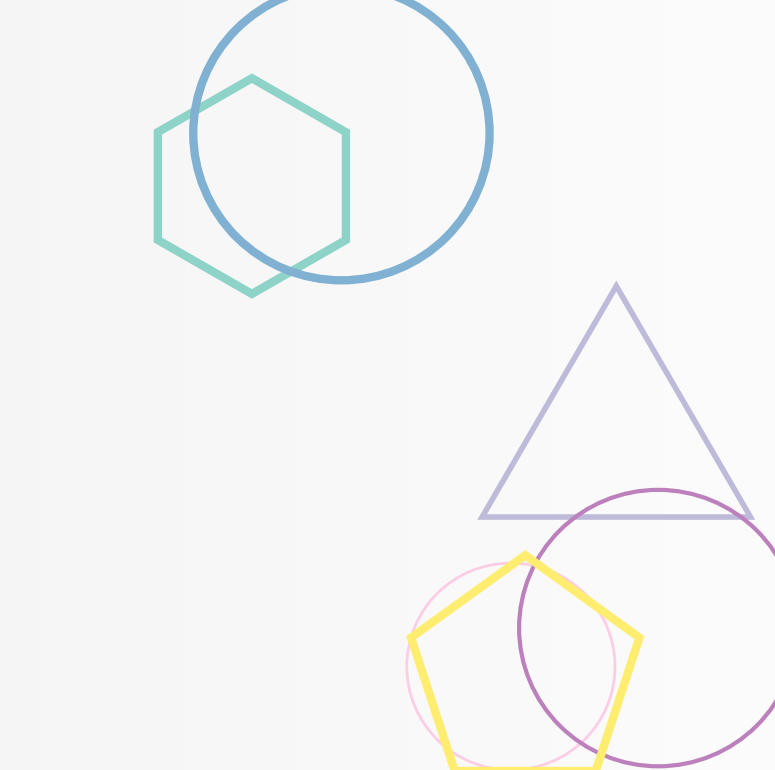[{"shape": "hexagon", "thickness": 3, "radius": 0.7, "center": [0.325, 0.758]}, {"shape": "triangle", "thickness": 2, "radius": 1.0, "center": [0.795, 0.429]}, {"shape": "circle", "thickness": 3, "radius": 0.96, "center": [0.441, 0.827]}, {"shape": "circle", "thickness": 1, "radius": 0.67, "center": [0.659, 0.134]}, {"shape": "circle", "thickness": 1.5, "radius": 0.9, "center": [0.849, 0.184]}, {"shape": "pentagon", "thickness": 3, "radius": 0.77, "center": [0.678, 0.124]}]